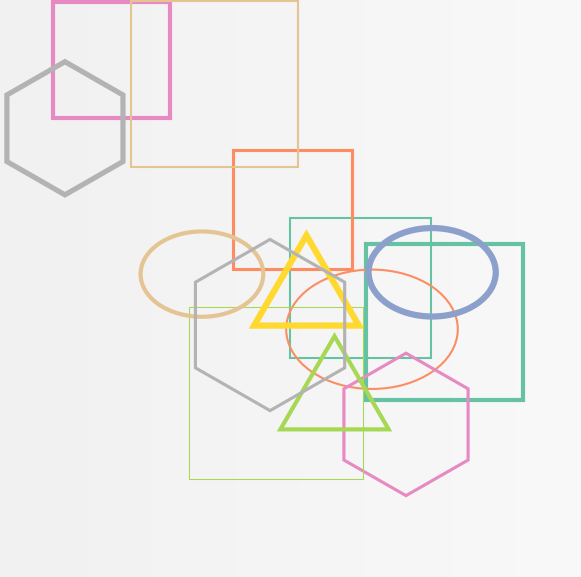[{"shape": "square", "thickness": 2, "radius": 0.67, "center": [0.765, 0.442]}, {"shape": "square", "thickness": 1, "radius": 0.61, "center": [0.62, 0.501]}, {"shape": "square", "thickness": 1.5, "radius": 0.51, "center": [0.503, 0.636]}, {"shape": "oval", "thickness": 1, "radius": 0.74, "center": [0.64, 0.429]}, {"shape": "oval", "thickness": 3, "radius": 0.55, "center": [0.744, 0.528]}, {"shape": "hexagon", "thickness": 1.5, "radius": 0.62, "center": [0.698, 0.264]}, {"shape": "square", "thickness": 2, "radius": 0.5, "center": [0.191, 0.895]}, {"shape": "square", "thickness": 0.5, "radius": 0.75, "center": [0.476, 0.319]}, {"shape": "triangle", "thickness": 2, "radius": 0.54, "center": [0.575, 0.309]}, {"shape": "triangle", "thickness": 3, "radius": 0.52, "center": [0.527, 0.487]}, {"shape": "square", "thickness": 1, "radius": 0.72, "center": [0.369, 0.853]}, {"shape": "oval", "thickness": 2, "radius": 0.53, "center": [0.347, 0.524]}, {"shape": "hexagon", "thickness": 1.5, "radius": 0.74, "center": [0.465, 0.436]}, {"shape": "hexagon", "thickness": 2.5, "radius": 0.58, "center": [0.112, 0.777]}]